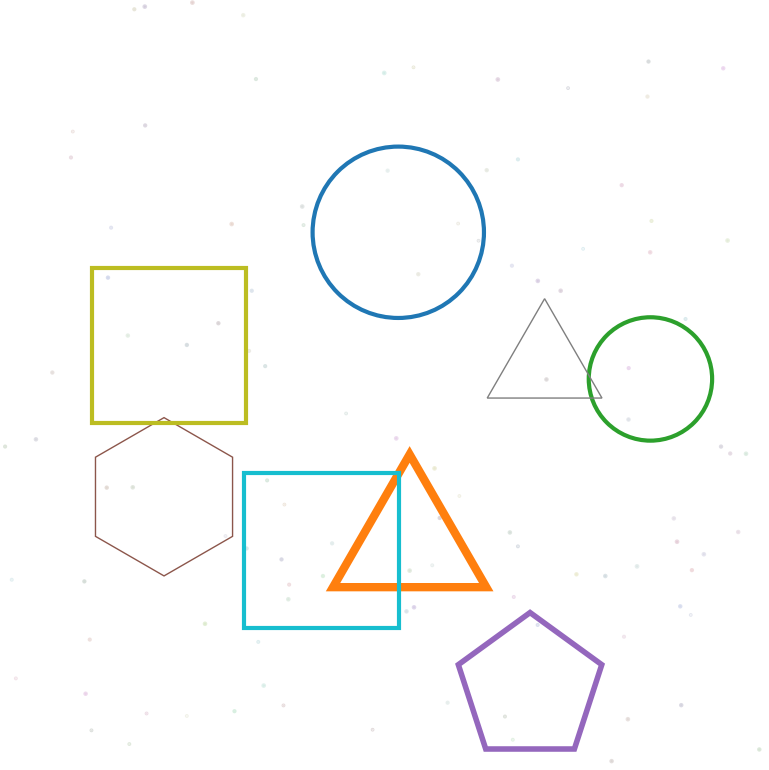[{"shape": "circle", "thickness": 1.5, "radius": 0.56, "center": [0.517, 0.698]}, {"shape": "triangle", "thickness": 3, "radius": 0.57, "center": [0.532, 0.295]}, {"shape": "circle", "thickness": 1.5, "radius": 0.4, "center": [0.845, 0.508]}, {"shape": "pentagon", "thickness": 2, "radius": 0.49, "center": [0.688, 0.107]}, {"shape": "hexagon", "thickness": 0.5, "radius": 0.51, "center": [0.213, 0.355]}, {"shape": "triangle", "thickness": 0.5, "radius": 0.43, "center": [0.707, 0.526]}, {"shape": "square", "thickness": 1.5, "radius": 0.5, "center": [0.219, 0.551]}, {"shape": "square", "thickness": 1.5, "radius": 0.5, "center": [0.417, 0.286]}]